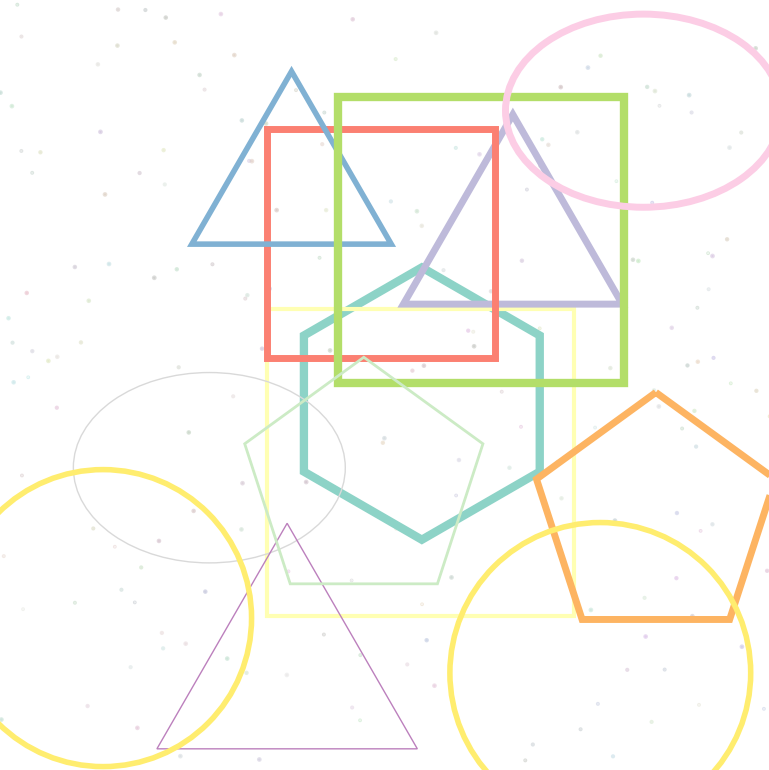[{"shape": "hexagon", "thickness": 3, "radius": 0.88, "center": [0.548, 0.476]}, {"shape": "square", "thickness": 1.5, "radius": 1.0, "center": [0.546, 0.4]}, {"shape": "triangle", "thickness": 2.5, "radius": 0.82, "center": [0.666, 0.687]}, {"shape": "square", "thickness": 2.5, "radius": 0.74, "center": [0.495, 0.684]}, {"shape": "triangle", "thickness": 2, "radius": 0.75, "center": [0.379, 0.758]}, {"shape": "pentagon", "thickness": 2.5, "radius": 0.82, "center": [0.852, 0.327]}, {"shape": "square", "thickness": 3, "radius": 0.93, "center": [0.625, 0.688]}, {"shape": "oval", "thickness": 2.5, "radius": 0.9, "center": [0.836, 0.856]}, {"shape": "oval", "thickness": 0.5, "radius": 0.88, "center": [0.272, 0.393]}, {"shape": "triangle", "thickness": 0.5, "radius": 0.98, "center": [0.373, 0.125]}, {"shape": "pentagon", "thickness": 1, "radius": 0.81, "center": [0.472, 0.373]}, {"shape": "circle", "thickness": 2, "radius": 0.98, "center": [0.78, 0.126]}, {"shape": "circle", "thickness": 2, "radius": 0.96, "center": [0.134, 0.197]}]